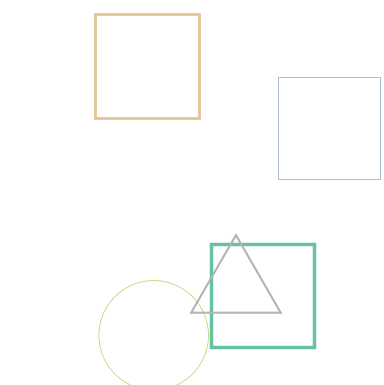[{"shape": "square", "thickness": 2.5, "radius": 0.67, "center": [0.682, 0.233]}, {"shape": "square", "thickness": 0.5, "radius": 0.66, "center": [0.855, 0.667]}, {"shape": "circle", "thickness": 0.5, "radius": 0.71, "center": [0.399, 0.129]}, {"shape": "square", "thickness": 2, "radius": 0.67, "center": [0.382, 0.828]}, {"shape": "triangle", "thickness": 1.5, "radius": 0.67, "center": [0.613, 0.255]}]